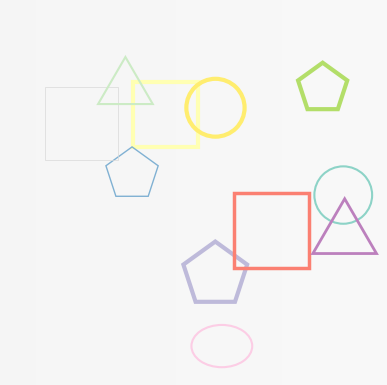[{"shape": "circle", "thickness": 1.5, "radius": 0.37, "center": [0.886, 0.493]}, {"shape": "square", "thickness": 3, "radius": 0.42, "center": [0.427, 0.703]}, {"shape": "pentagon", "thickness": 3, "radius": 0.43, "center": [0.556, 0.286]}, {"shape": "square", "thickness": 2.5, "radius": 0.49, "center": [0.701, 0.401]}, {"shape": "pentagon", "thickness": 1, "radius": 0.35, "center": [0.341, 0.548]}, {"shape": "pentagon", "thickness": 3, "radius": 0.33, "center": [0.833, 0.77]}, {"shape": "oval", "thickness": 1.5, "radius": 0.39, "center": [0.572, 0.101]}, {"shape": "square", "thickness": 0.5, "radius": 0.47, "center": [0.21, 0.679]}, {"shape": "triangle", "thickness": 2, "radius": 0.47, "center": [0.889, 0.389]}, {"shape": "triangle", "thickness": 1.5, "radius": 0.41, "center": [0.324, 0.77]}, {"shape": "circle", "thickness": 3, "radius": 0.38, "center": [0.556, 0.72]}]